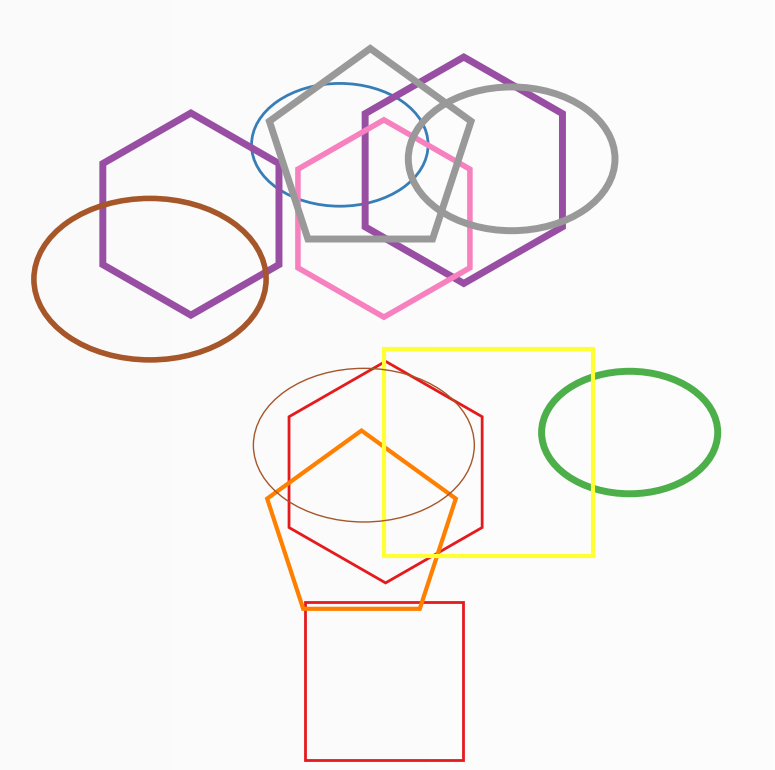[{"shape": "square", "thickness": 1, "radius": 0.51, "center": [0.495, 0.115]}, {"shape": "hexagon", "thickness": 1, "radius": 0.72, "center": [0.498, 0.387]}, {"shape": "oval", "thickness": 1, "radius": 0.57, "center": [0.438, 0.812]}, {"shape": "oval", "thickness": 2.5, "radius": 0.57, "center": [0.812, 0.438]}, {"shape": "hexagon", "thickness": 2.5, "radius": 0.73, "center": [0.598, 0.779]}, {"shape": "hexagon", "thickness": 2.5, "radius": 0.66, "center": [0.246, 0.722]}, {"shape": "pentagon", "thickness": 1.5, "radius": 0.64, "center": [0.466, 0.313]}, {"shape": "square", "thickness": 1.5, "radius": 0.67, "center": [0.631, 0.412]}, {"shape": "oval", "thickness": 2, "radius": 0.75, "center": [0.194, 0.637]}, {"shape": "oval", "thickness": 0.5, "radius": 0.71, "center": [0.469, 0.422]}, {"shape": "hexagon", "thickness": 2, "radius": 0.64, "center": [0.495, 0.716]}, {"shape": "oval", "thickness": 2.5, "radius": 0.67, "center": [0.66, 0.794]}, {"shape": "pentagon", "thickness": 2.5, "radius": 0.68, "center": [0.478, 0.8]}]